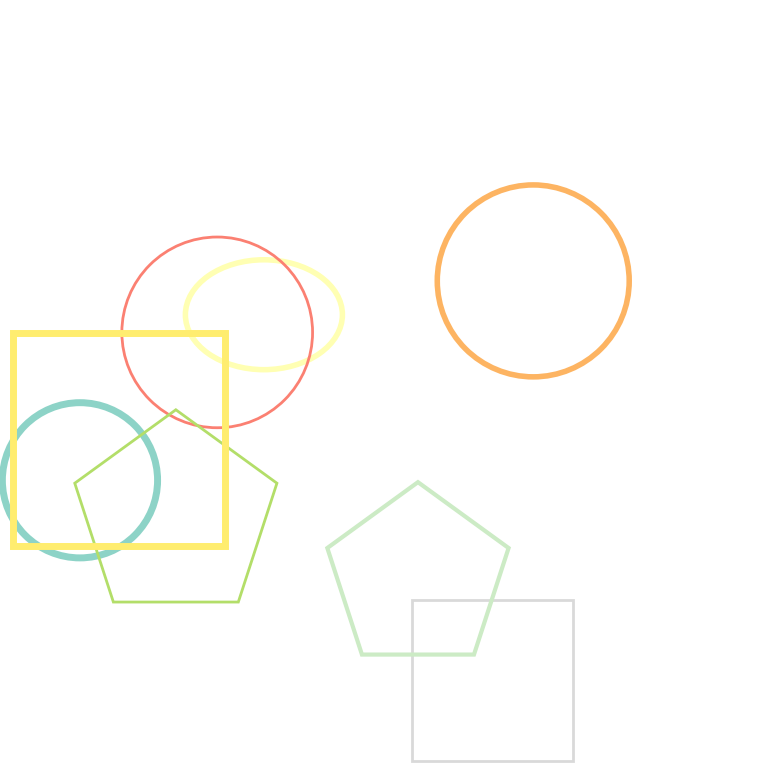[{"shape": "circle", "thickness": 2.5, "radius": 0.5, "center": [0.104, 0.376]}, {"shape": "oval", "thickness": 2, "radius": 0.51, "center": [0.343, 0.591]}, {"shape": "circle", "thickness": 1, "radius": 0.62, "center": [0.282, 0.568]}, {"shape": "circle", "thickness": 2, "radius": 0.62, "center": [0.693, 0.635]}, {"shape": "pentagon", "thickness": 1, "radius": 0.69, "center": [0.228, 0.33]}, {"shape": "square", "thickness": 1, "radius": 0.52, "center": [0.64, 0.116]}, {"shape": "pentagon", "thickness": 1.5, "radius": 0.62, "center": [0.543, 0.25]}, {"shape": "square", "thickness": 2.5, "radius": 0.69, "center": [0.155, 0.429]}]